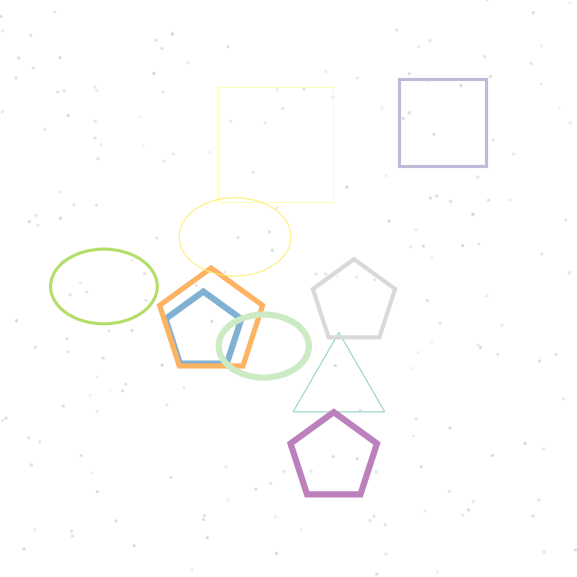[{"shape": "triangle", "thickness": 0.5, "radius": 0.46, "center": [0.587, 0.332]}, {"shape": "square", "thickness": 0.5, "radius": 0.5, "center": [0.477, 0.749]}, {"shape": "square", "thickness": 1.5, "radius": 0.38, "center": [0.767, 0.786]}, {"shape": "pentagon", "thickness": 3, "radius": 0.35, "center": [0.352, 0.425]}, {"shape": "pentagon", "thickness": 2.5, "radius": 0.47, "center": [0.366, 0.441]}, {"shape": "oval", "thickness": 1.5, "radius": 0.46, "center": [0.18, 0.503]}, {"shape": "pentagon", "thickness": 2, "radius": 0.37, "center": [0.613, 0.476]}, {"shape": "pentagon", "thickness": 3, "radius": 0.39, "center": [0.578, 0.207]}, {"shape": "oval", "thickness": 3, "radius": 0.39, "center": [0.457, 0.4]}, {"shape": "oval", "thickness": 0.5, "radius": 0.48, "center": [0.407, 0.589]}]